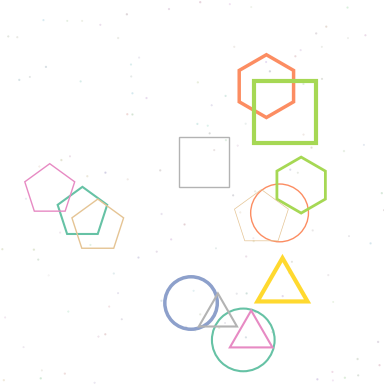[{"shape": "circle", "thickness": 1.5, "radius": 0.41, "center": [0.632, 0.117]}, {"shape": "pentagon", "thickness": 1.5, "radius": 0.34, "center": [0.214, 0.447]}, {"shape": "hexagon", "thickness": 2.5, "radius": 0.41, "center": [0.692, 0.776]}, {"shape": "circle", "thickness": 1, "radius": 0.38, "center": [0.726, 0.447]}, {"shape": "circle", "thickness": 2.5, "radius": 0.34, "center": [0.496, 0.213]}, {"shape": "triangle", "thickness": 1.5, "radius": 0.32, "center": [0.652, 0.13]}, {"shape": "pentagon", "thickness": 1, "radius": 0.34, "center": [0.129, 0.507]}, {"shape": "hexagon", "thickness": 2, "radius": 0.36, "center": [0.782, 0.519]}, {"shape": "square", "thickness": 3, "radius": 0.4, "center": [0.741, 0.709]}, {"shape": "triangle", "thickness": 3, "radius": 0.38, "center": [0.734, 0.255]}, {"shape": "pentagon", "thickness": 1, "radius": 0.35, "center": [0.254, 0.412]}, {"shape": "pentagon", "thickness": 0.5, "radius": 0.37, "center": [0.679, 0.434]}, {"shape": "square", "thickness": 1, "radius": 0.32, "center": [0.53, 0.58]}, {"shape": "triangle", "thickness": 1.5, "radius": 0.29, "center": [0.566, 0.181]}]